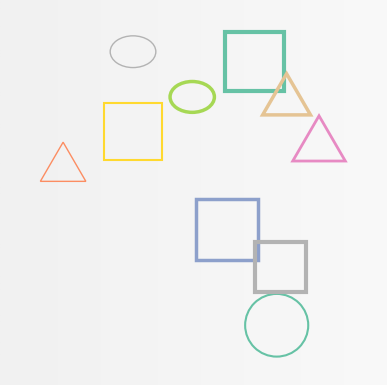[{"shape": "square", "thickness": 3, "radius": 0.38, "center": [0.658, 0.839]}, {"shape": "circle", "thickness": 1.5, "radius": 0.41, "center": [0.714, 0.155]}, {"shape": "triangle", "thickness": 1, "radius": 0.34, "center": [0.163, 0.563]}, {"shape": "square", "thickness": 2.5, "radius": 0.4, "center": [0.585, 0.404]}, {"shape": "triangle", "thickness": 2, "radius": 0.39, "center": [0.823, 0.621]}, {"shape": "oval", "thickness": 2.5, "radius": 0.29, "center": [0.496, 0.748]}, {"shape": "square", "thickness": 1.5, "radius": 0.37, "center": [0.342, 0.658]}, {"shape": "triangle", "thickness": 2.5, "radius": 0.36, "center": [0.74, 0.737]}, {"shape": "square", "thickness": 3, "radius": 0.33, "center": [0.723, 0.306]}, {"shape": "oval", "thickness": 1, "radius": 0.29, "center": [0.343, 0.866]}]